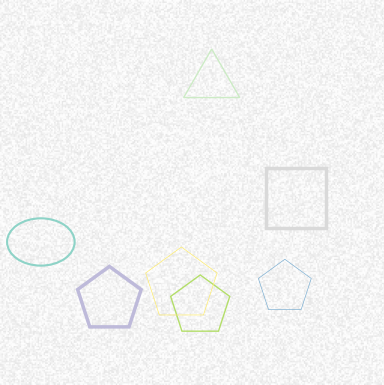[{"shape": "oval", "thickness": 1.5, "radius": 0.44, "center": [0.106, 0.372]}, {"shape": "pentagon", "thickness": 2.5, "radius": 0.43, "center": [0.284, 0.221]}, {"shape": "pentagon", "thickness": 0.5, "radius": 0.36, "center": [0.74, 0.254]}, {"shape": "pentagon", "thickness": 1, "radius": 0.4, "center": [0.52, 0.205]}, {"shape": "square", "thickness": 2.5, "radius": 0.39, "center": [0.77, 0.485]}, {"shape": "triangle", "thickness": 1, "radius": 0.42, "center": [0.55, 0.789]}, {"shape": "pentagon", "thickness": 0.5, "radius": 0.49, "center": [0.471, 0.261]}]